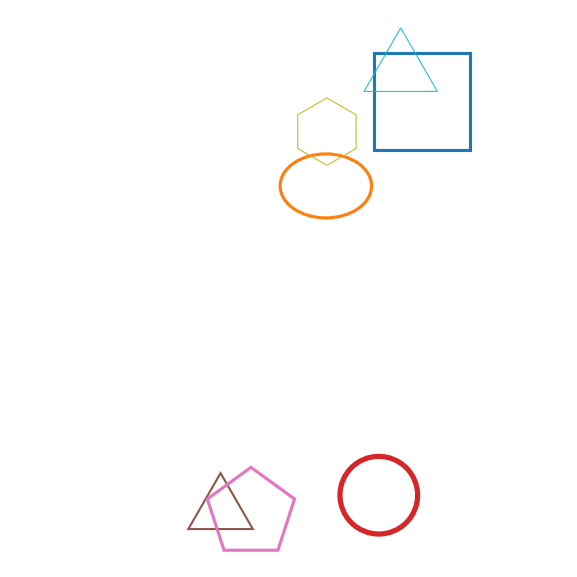[{"shape": "square", "thickness": 1.5, "radius": 0.42, "center": [0.731, 0.824]}, {"shape": "oval", "thickness": 1.5, "radius": 0.4, "center": [0.564, 0.677]}, {"shape": "circle", "thickness": 2.5, "radius": 0.34, "center": [0.656, 0.142]}, {"shape": "triangle", "thickness": 1, "radius": 0.32, "center": [0.382, 0.115]}, {"shape": "pentagon", "thickness": 1.5, "radius": 0.4, "center": [0.435, 0.111]}, {"shape": "hexagon", "thickness": 0.5, "radius": 0.29, "center": [0.566, 0.771]}, {"shape": "triangle", "thickness": 0.5, "radius": 0.37, "center": [0.694, 0.878]}]